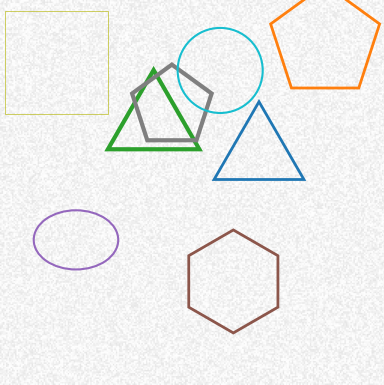[{"shape": "triangle", "thickness": 2, "radius": 0.67, "center": [0.673, 0.601]}, {"shape": "pentagon", "thickness": 2, "radius": 0.74, "center": [0.844, 0.892]}, {"shape": "triangle", "thickness": 3, "radius": 0.69, "center": [0.399, 0.681]}, {"shape": "oval", "thickness": 1.5, "radius": 0.55, "center": [0.197, 0.377]}, {"shape": "hexagon", "thickness": 2, "radius": 0.67, "center": [0.606, 0.269]}, {"shape": "pentagon", "thickness": 3, "radius": 0.54, "center": [0.446, 0.724]}, {"shape": "square", "thickness": 0.5, "radius": 0.67, "center": [0.147, 0.837]}, {"shape": "circle", "thickness": 1.5, "radius": 0.55, "center": [0.572, 0.817]}]